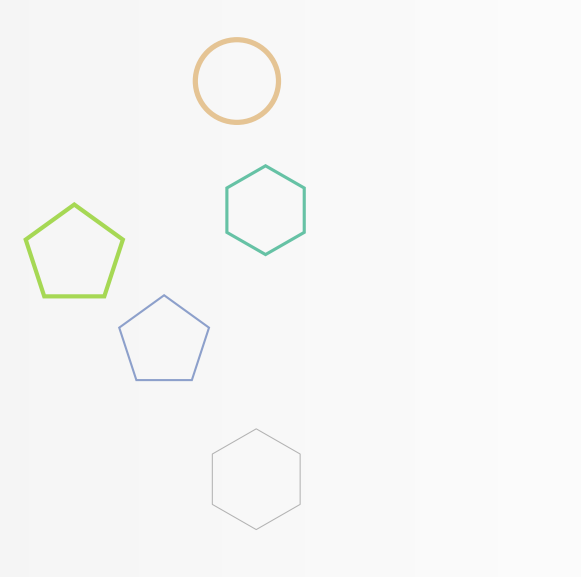[{"shape": "hexagon", "thickness": 1.5, "radius": 0.38, "center": [0.457, 0.635]}, {"shape": "pentagon", "thickness": 1, "radius": 0.41, "center": [0.282, 0.407]}, {"shape": "pentagon", "thickness": 2, "radius": 0.44, "center": [0.128, 0.557]}, {"shape": "circle", "thickness": 2.5, "radius": 0.36, "center": [0.408, 0.859]}, {"shape": "hexagon", "thickness": 0.5, "radius": 0.44, "center": [0.441, 0.169]}]